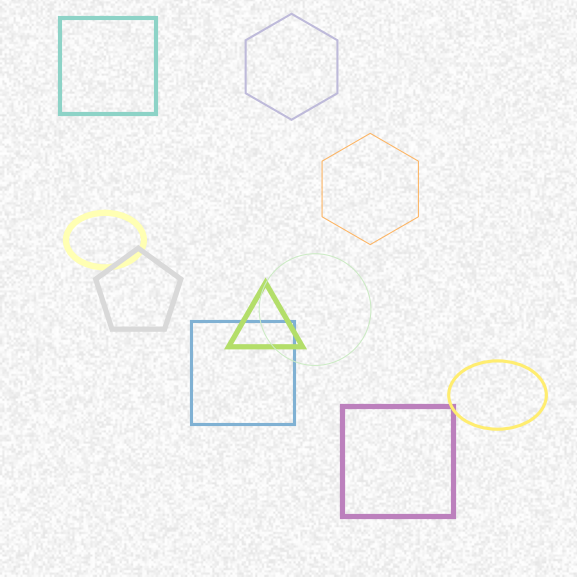[{"shape": "square", "thickness": 2, "radius": 0.42, "center": [0.186, 0.884]}, {"shape": "oval", "thickness": 3, "radius": 0.34, "center": [0.182, 0.583]}, {"shape": "hexagon", "thickness": 1, "radius": 0.46, "center": [0.505, 0.884]}, {"shape": "square", "thickness": 1.5, "radius": 0.45, "center": [0.42, 0.355]}, {"shape": "hexagon", "thickness": 0.5, "radius": 0.48, "center": [0.641, 0.672]}, {"shape": "triangle", "thickness": 2.5, "radius": 0.37, "center": [0.46, 0.436]}, {"shape": "pentagon", "thickness": 2.5, "radius": 0.39, "center": [0.239, 0.492]}, {"shape": "square", "thickness": 2.5, "radius": 0.48, "center": [0.688, 0.201]}, {"shape": "circle", "thickness": 0.5, "radius": 0.48, "center": [0.546, 0.463]}, {"shape": "oval", "thickness": 1.5, "radius": 0.42, "center": [0.862, 0.315]}]